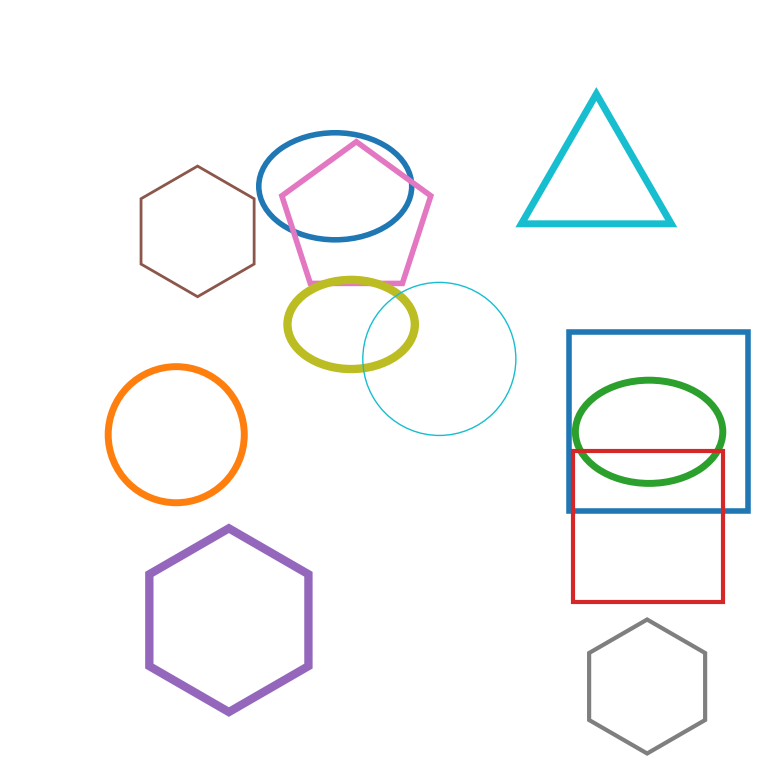[{"shape": "oval", "thickness": 2, "radius": 0.5, "center": [0.435, 0.758]}, {"shape": "square", "thickness": 2, "radius": 0.58, "center": [0.855, 0.452]}, {"shape": "circle", "thickness": 2.5, "radius": 0.44, "center": [0.229, 0.435]}, {"shape": "oval", "thickness": 2.5, "radius": 0.48, "center": [0.843, 0.439]}, {"shape": "square", "thickness": 1.5, "radius": 0.49, "center": [0.841, 0.316]}, {"shape": "hexagon", "thickness": 3, "radius": 0.6, "center": [0.297, 0.195]}, {"shape": "hexagon", "thickness": 1, "radius": 0.42, "center": [0.257, 0.699]}, {"shape": "pentagon", "thickness": 2, "radius": 0.51, "center": [0.463, 0.714]}, {"shape": "hexagon", "thickness": 1.5, "radius": 0.43, "center": [0.84, 0.108]}, {"shape": "oval", "thickness": 3, "radius": 0.41, "center": [0.456, 0.579]}, {"shape": "circle", "thickness": 0.5, "radius": 0.5, "center": [0.571, 0.534]}, {"shape": "triangle", "thickness": 2.5, "radius": 0.56, "center": [0.774, 0.766]}]